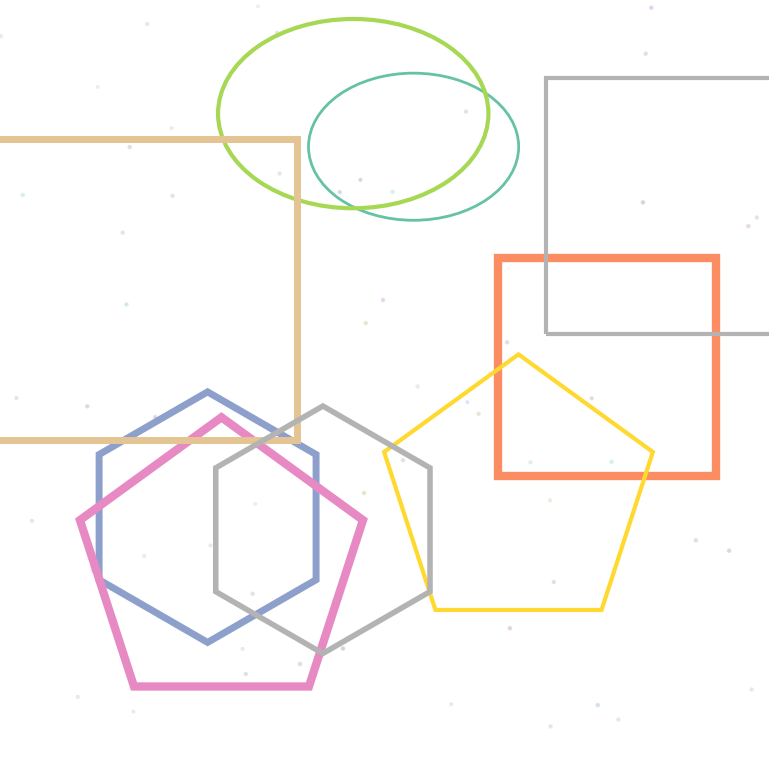[{"shape": "oval", "thickness": 1, "radius": 0.68, "center": [0.537, 0.809]}, {"shape": "square", "thickness": 3, "radius": 0.71, "center": [0.789, 0.523]}, {"shape": "hexagon", "thickness": 2.5, "radius": 0.81, "center": [0.27, 0.328]}, {"shape": "pentagon", "thickness": 3, "radius": 0.97, "center": [0.288, 0.265]}, {"shape": "oval", "thickness": 1.5, "radius": 0.88, "center": [0.459, 0.852]}, {"shape": "pentagon", "thickness": 1.5, "radius": 0.92, "center": [0.673, 0.356]}, {"shape": "square", "thickness": 2.5, "radius": 0.98, "center": [0.19, 0.624]}, {"shape": "square", "thickness": 1.5, "radius": 0.83, "center": [0.875, 0.732]}, {"shape": "hexagon", "thickness": 2, "radius": 0.8, "center": [0.419, 0.312]}]